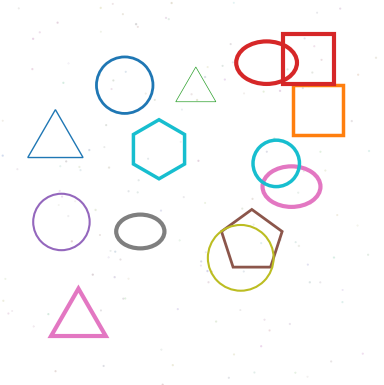[{"shape": "triangle", "thickness": 1, "radius": 0.41, "center": [0.144, 0.632]}, {"shape": "circle", "thickness": 2, "radius": 0.37, "center": [0.324, 0.779]}, {"shape": "square", "thickness": 2.5, "radius": 0.32, "center": [0.827, 0.715]}, {"shape": "triangle", "thickness": 0.5, "radius": 0.3, "center": [0.509, 0.766]}, {"shape": "oval", "thickness": 3, "radius": 0.39, "center": [0.692, 0.837]}, {"shape": "square", "thickness": 3, "radius": 0.33, "center": [0.802, 0.847]}, {"shape": "circle", "thickness": 1.5, "radius": 0.37, "center": [0.16, 0.423]}, {"shape": "pentagon", "thickness": 2, "radius": 0.41, "center": [0.654, 0.373]}, {"shape": "triangle", "thickness": 3, "radius": 0.41, "center": [0.204, 0.168]}, {"shape": "oval", "thickness": 3, "radius": 0.38, "center": [0.757, 0.515]}, {"shape": "oval", "thickness": 3, "radius": 0.31, "center": [0.364, 0.399]}, {"shape": "circle", "thickness": 1.5, "radius": 0.43, "center": [0.625, 0.33]}, {"shape": "circle", "thickness": 2.5, "radius": 0.3, "center": [0.717, 0.576]}, {"shape": "hexagon", "thickness": 2.5, "radius": 0.38, "center": [0.413, 0.612]}]